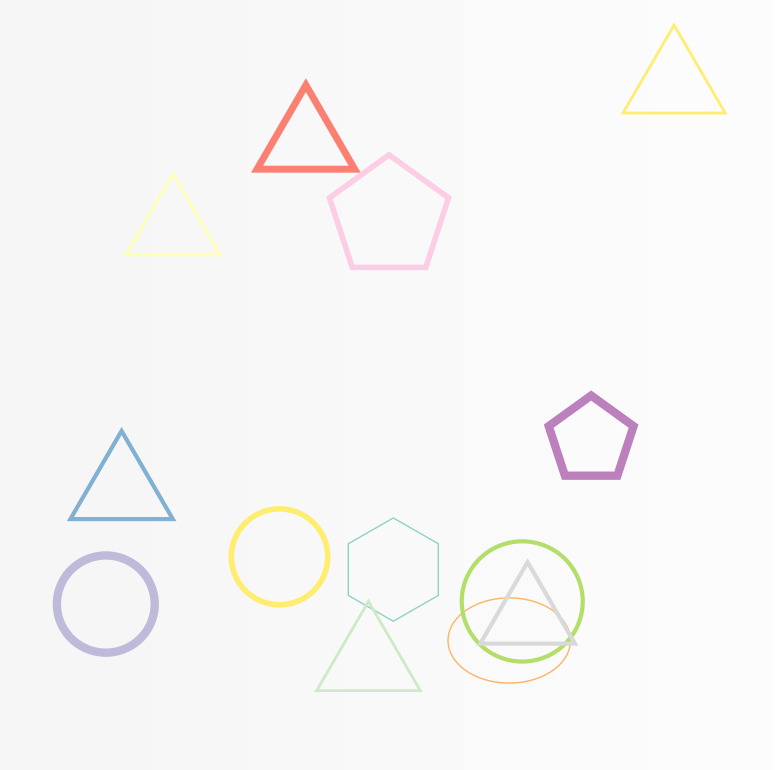[{"shape": "hexagon", "thickness": 0.5, "radius": 0.34, "center": [0.507, 0.26]}, {"shape": "triangle", "thickness": 1, "radius": 0.35, "center": [0.223, 0.704]}, {"shape": "circle", "thickness": 3, "radius": 0.32, "center": [0.137, 0.215]}, {"shape": "triangle", "thickness": 2.5, "radius": 0.36, "center": [0.395, 0.817]}, {"shape": "triangle", "thickness": 1.5, "radius": 0.38, "center": [0.157, 0.364]}, {"shape": "oval", "thickness": 0.5, "radius": 0.4, "center": [0.657, 0.168]}, {"shape": "circle", "thickness": 1.5, "radius": 0.39, "center": [0.674, 0.219]}, {"shape": "pentagon", "thickness": 2, "radius": 0.4, "center": [0.502, 0.718]}, {"shape": "triangle", "thickness": 1.5, "radius": 0.35, "center": [0.681, 0.199]}, {"shape": "pentagon", "thickness": 3, "radius": 0.29, "center": [0.763, 0.429]}, {"shape": "triangle", "thickness": 1, "radius": 0.39, "center": [0.475, 0.142]}, {"shape": "circle", "thickness": 2, "radius": 0.31, "center": [0.361, 0.277]}, {"shape": "triangle", "thickness": 1, "radius": 0.38, "center": [0.87, 0.891]}]